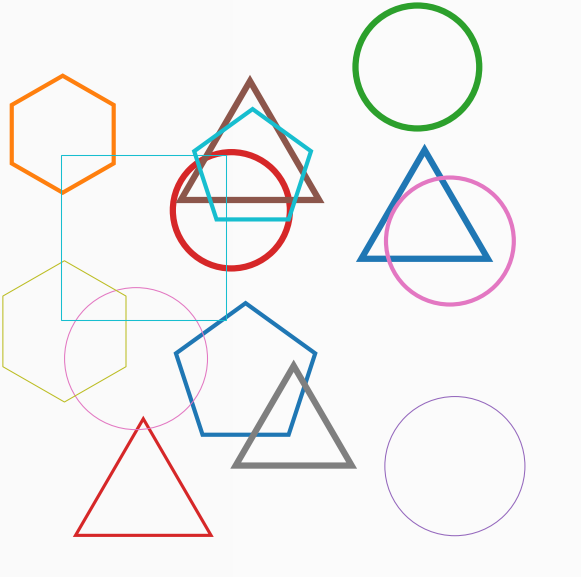[{"shape": "pentagon", "thickness": 2, "radius": 0.63, "center": [0.423, 0.348]}, {"shape": "triangle", "thickness": 3, "radius": 0.63, "center": [0.73, 0.614]}, {"shape": "hexagon", "thickness": 2, "radius": 0.51, "center": [0.108, 0.767]}, {"shape": "circle", "thickness": 3, "radius": 0.53, "center": [0.718, 0.883]}, {"shape": "circle", "thickness": 3, "radius": 0.5, "center": [0.398, 0.635]}, {"shape": "triangle", "thickness": 1.5, "radius": 0.67, "center": [0.247, 0.139]}, {"shape": "circle", "thickness": 0.5, "radius": 0.6, "center": [0.783, 0.192]}, {"shape": "triangle", "thickness": 3, "radius": 0.69, "center": [0.43, 0.721]}, {"shape": "circle", "thickness": 0.5, "radius": 0.61, "center": [0.234, 0.378]}, {"shape": "circle", "thickness": 2, "radius": 0.55, "center": [0.774, 0.582]}, {"shape": "triangle", "thickness": 3, "radius": 0.58, "center": [0.505, 0.251]}, {"shape": "hexagon", "thickness": 0.5, "radius": 0.61, "center": [0.111, 0.425]}, {"shape": "pentagon", "thickness": 2, "radius": 0.53, "center": [0.435, 0.705]}, {"shape": "square", "thickness": 0.5, "radius": 0.71, "center": [0.247, 0.588]}]